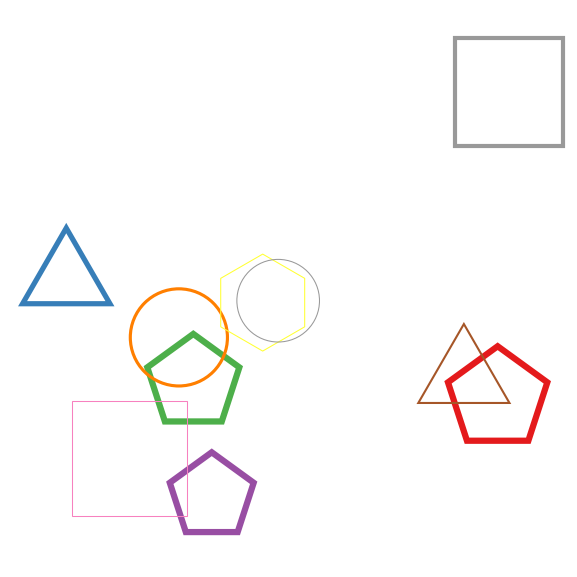[{"shape": "pentagon", "thickness": 3, "radius": 0.45, "center": [0.862, 0.309]}, {"shape": "triangle", "thickness": 2.5, "radius": 0.44, "center": [0.115, 0.517]}, {"shape": "pentagon", "thickness": 3, "radius": 0.42, "center": [0.335, 0.337]}, {"shape": "pentagon", "thickness": 3, "radius": 0.38, "center": [0.367, 0.14]}, {"shape": "circle", "thickness": 1.5, "radius": 0.42, "center": [0.31, 0.415]}, {"shape": "hexagon", "thickness": 0.5, "radius": 0.42, "center": [0.455, 0.475]}, {"shape": "triangle", "thickness": 1, "radius": 0.46, "center": [0.803, 0.347]}, {"shape": "square", "thickness": 0.5, "radius": 0.5, "center": [0.224, 0.206]}, {"shape": "circle", "thickness": 0.5, "radius": 0.36, "center": [0.482, 0.478]}, {"shape": "square", "thickness": 2, "radius": 0.47, "center": [0.882, 0.84]}]